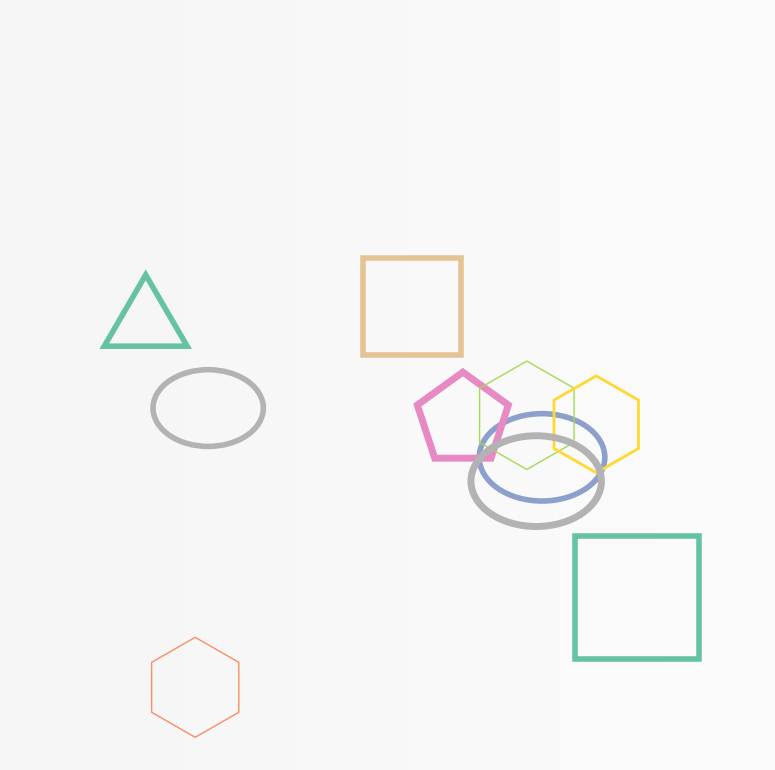[{"shape": "square", "thickness": 2, "radius": 0.4, "center": [0.822, 0.224]}, {"shape": "triangle", "thickness": 2, "radius": 0.31, "center": [0.188, 0.581]}, {"shape": "hexagon", "thickness": 0.5, "radius": 0.32, "center": [0.252, 0.107]}, {"shape": "oval", "thickness": 2, "radius": 0.41, "center": [0.699, 0.406]}, {"shape": "pentagon", "thickness": 2.5, "radius": 0.31, "center": [0.597, 0.455]}, {"shape": "hexagon", "thickness": 0.5, "radius": 0.35, "center": [0.68, 0.461]}, {"shape": "hexagon", "thickness": 1, "radius": 0.31, "center": [0.769, 0.449]}, {"shape": "square", "thickness": 2, "radius": 0.32, "center": [0.531, 0.601]}, {"shape": "oval", "thickness": 2.5, "radius": 0.42, "center": [0.692, 0.375]}, {"shape": "oval", "thickness": 2, "radius": 0.36, "center": [0.269, 0.47]}]